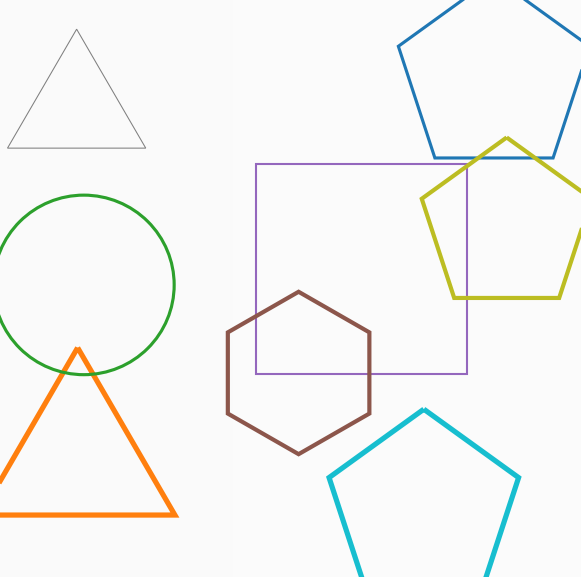[{"shape": "pentagon", "thickness": 1.5, "radius": 0.86, "center": [0.85, 0.866]}, {"shape": "triangle", "thickness": 2.5, "radius": 0.97, "center": [0.134, 0.204]}, {"shape": "circle", "thickness": 1.5, "radius": 0.78, "center": [0.144, 0.506]}, {"shape": "square", "thickness": 1, "radius": 0.91, "center": [0.622, 0.533]}, {"shape": "hexagon", "thickness": 2, "radius": 0.7, "center": [0.514, 0.353]}, {"shape": "triangle", "thickness": 0.5, "radius": 0.69, "center": [0.132, 0.811]}, {"shape": "pentagon", "thickness": 2, "radius": 0.77, "center": [0.872, 0.607]}, {"shape": "pentagon", "thickness": 2.5, "radius": 0.86, "center": [0.729, 0.119]}]